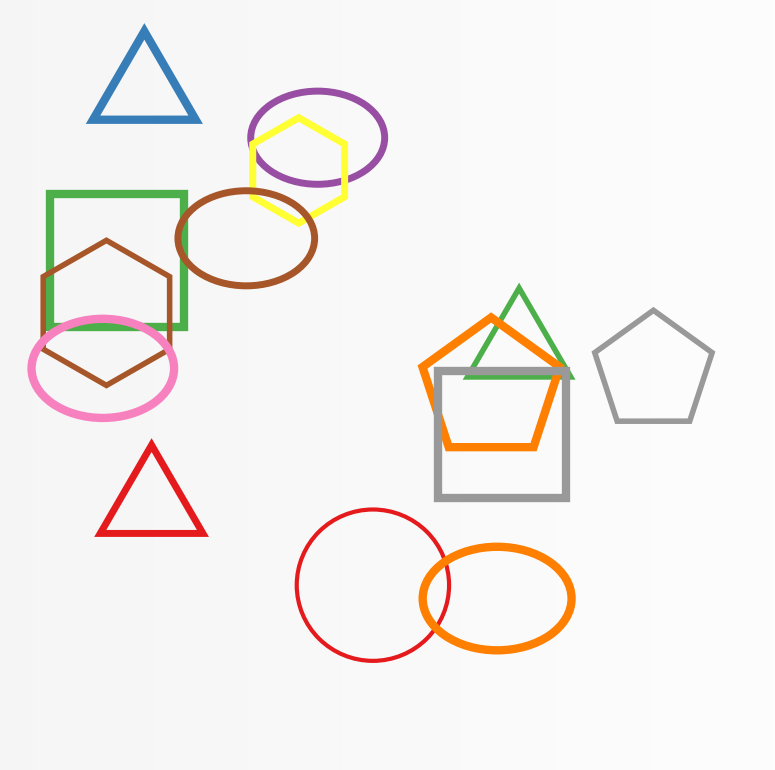[{"shape": "triangle", "thickness": 2.5, "radius": 0.38, "center": [0.196, 0.345]}, {"shape": "circle", "thickness": 1.5, "radius": 0.49, "center": [0.481, 0.24]}, {"shape": "triangle", "thickness": 3, "radius": 0.38, "center": [0.186, 0.883]}, {"shape": "square", "thickness": 3, "radius": 0.43, "center": [0.151, 0.661]}, {"shape": "triangle", "thickness": 2, "radius": 0.38, "center": [0.67, 0.549]}, {"shape": "oval", "thickness": 2.5, "radius": 0.43, "center": [0.41, 0.821]}, {"shape": "oval", "thickness": 3, "radius": 0.48, "center": [0.641, 0.223]}, {"shape": "pentagon", "thickness": 3, "radius": 0.47, "center": [0.634, 0.495]}, {"shape": "hexagon", "thickness": 2.5, "radius": 0.34, "center": [0.385, 0.779]}, {"shape": "oval", "thickness": 2.5, "radius": 0.44, "center": [0.318, 0.691]}, {"shape": "hexagon", "thickness": 2, "radius": 0.47, "center": [0.137, 0.594]}, {"shape": "oval", "thickness": 3, "radius": 0.46, "center": [0.133, 0.522]}, {"shape": "square", "thickness": 3, "radius": 0.41, "center": [0.647, 0.435]}, {"shape": "pentagon", "thickness": 2, "radius": 0.4, "center": [0.843, 0.517]}]